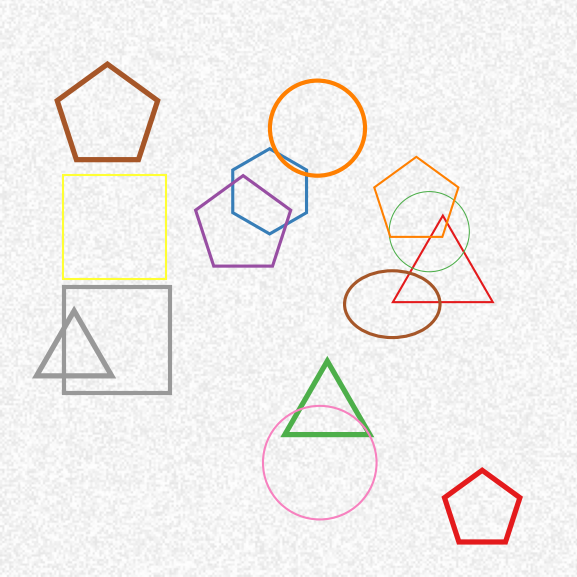[{"shape": "triangle", "thickness": 1, "radius": 0.5, "center": [0.767, 0.526]}, {"shape": "pentagon", "thickness": 2.5, "radius": 0.34, "center": [0.835, 0.116]}, {"shape": "hexagon", "thickness": 1.5, "radius": 0.37, "center": [0.467, 0.668]}, {"shape": "triangle", "thickness": 2.5, "radius": 0.42, "center": [0.567, 0.289]}, {"shape": "circle", "thickness": 0.5, "radius": 0.35, "center": [0.743, 0.598]}, {"shape": "pentagon", "thickness": 1.5, "radius": 0.43, "center": [0.421, 0.608]}, {"shape": "circle", "thickness": 2, "radius": 0.41, "center": [0.55, 0.777]}, {"shape": "pentagon", "thickness": 1, "radius": 0.38, "center": [0.721, 0.651]}, {"shape": "square", "thickness": 1, "radius": 0.45, "center": [0.198, 0.606]}, {"shape": "oval", "thickness": 1.5, "radius": 0.41, "center": [0.679, 0.472]}, {"shape": "pentagon", "thickness": 2.5, "radius": 0.46, "center": [0.186, 0.797]}, {"shape": "circle", "thickness": 1, "radius": 0.49, "center": [0.554, 0.198]}, {"shape": "square", "thickness": 2, "radius": 0.46, "center": [0.203, 0.41]}, {"shape": "triangle", "thickness": 2.5, "radius": 0.38, "center": [0.128, 0.386]}]